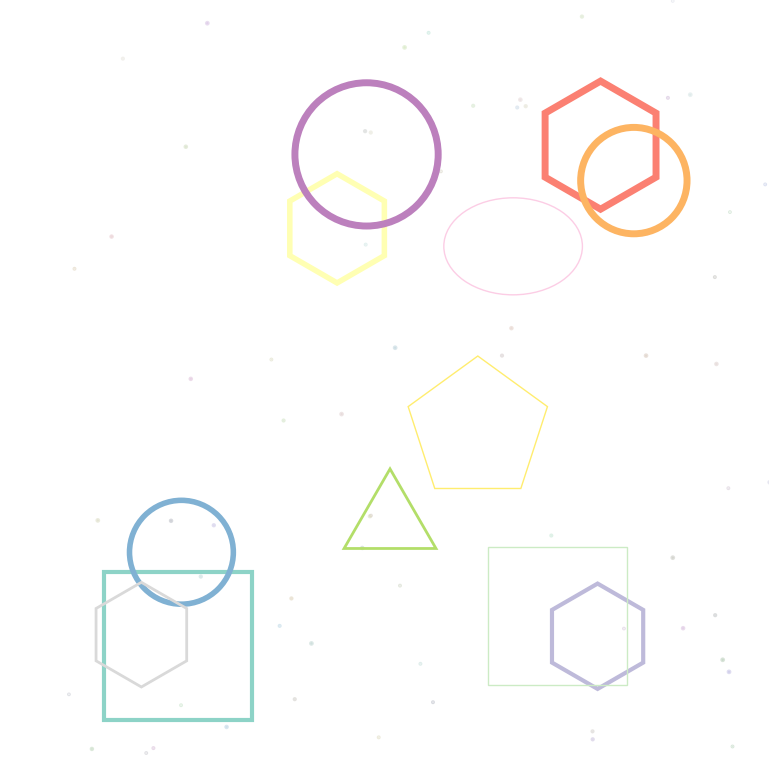[{"shape": "square", "thickness": 1.5, "radius": 0.48, "center": [0.231, 0.161]}, {"shape": "hexagon", "thickness": 2, "radius": 0.35, "center": [0.438, 0.703]}, {"shape": "hexagon", "thickness": 1.5, "radius": 0.34, "center": [0.776, 0.174]}, {"shape": "hexagon", "thickness": 2.5, "radius": 0.42, "center": [0.78, 0.812]}, {"shape": "circle", "thickness": 2, "radius": 0.34, "center": [0.236, 0.283]}, {"shape": "circle", "thickness": 2.5, "radius": 0.35, "center": [0.823, 0.765]}, {"shape": "triangle", "thickness": 1, "radius": 0.34, "center": [0.507, 0.322]}, {"shape": "oval", "thickness": 0.5, "radius": 0.45, "center": [0.666, 0.68]}, {"shape": "hexagon", "thickness": 1, "radius": 0.34, "center": [0.184, 0.176]}, {"shape": "circle", "thickness": 2.5, "radius": 0.47, "center": [0.476, 0.799]}, {"shape": "square", "thickness": 0.5, "radius": 0.45, "center": [0.724, 0.2]}, {"shape": "pentagon", "thickness": 0.5, "radius": 0.48, "center": [0.621, 0.443]}]